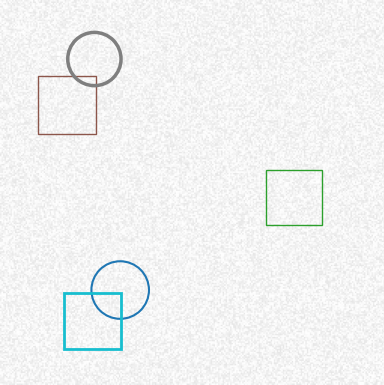[{"shape": "circle", "thickness": 1.5, "radius": 0.37, "center": [0.312, 0.247]}, {"shape": "square", "thickness": 1, "radius": 0.36, "center": [0.763, 0.486]}, {"shape": "square", "thickness": 1, "radius": 0.38, "center": [0.175, 0.726]}, {"shape": "circle", "thickness": 2.5, "radius": 0.35, "center": [0.245, 0.847]}, {"shape": "square", "thickness": 2, "radius": 0.37, "center": [0.24, 0.166]}]